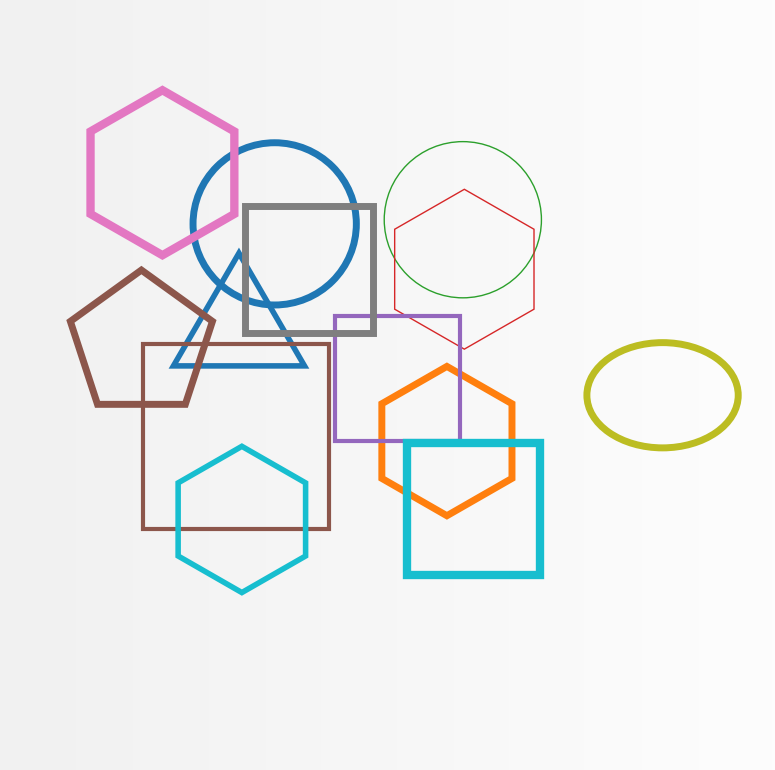[{"shape": "triangle", "thickness": 2, "radius": 0.49, "center": [0.308, 0.574]}, {"shape": "circle", "thickness": 2.5, "radius": 0.53, "center": [0.354, 0.709]}, {"shape": "hexagon", "thickness": 2.5, "radius": 0.48, "center": [0.577, 0.427]}, {"shape": "circle", "thickness": 0.5, "radius": 0.51, "center": [0.597, 0.715]}, {"shape": "hexagon", "thickness": 0.5, "radius": 0.52, "center": [0.599, 0.65]}, {"shape": "square", "thickness": 1.5, "radius": 0.4, "center": [0.513, 0.508]}, {"shape": "square", "thickness": 1.5, "radius": 0.6, "center": [0.304, 0.433]}, {"shape": "pentagon", "thickness": 2.5, "radius": 0.48, "center": [0.182, 0.553]}, {"shape": "hexagon", "thickness": 3, "radius": 0.54, "center": [0.21, 0.776]}, {"shape": "square", "thickness": 2.5, "radius": 0.41, "center": [0.398, 0.65]}, {"shape": "oval", "thickness": 2.5, "radius": 0.49, "center": [0.855, 0.487]}, {"shape": "square", "thickness": 3, "radius": 0.43, "center": [0.611, 0.339]}, {"shape": "hexagon", "thickness": 2, "radius": 0.47, "center": [0.312, 0.325]}]